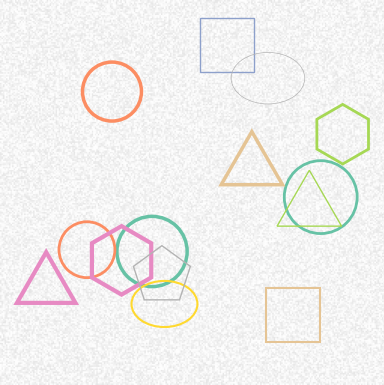[{"shape": "circle", "thickness": 2, "radius": 0.47, "center": [0.833, 0.488]}, {"shape": "circle", "thickness": 2.5, "radius": 0.46, "center": [0.395, 0.347]}, {"shape": "circle", "thickness": 2.5, "radius": 0.38, "center": [0.291, 0.762]}, {"shape": "circle", "thickness": 2, "radius": 0.36, "center": [0.226, 0.351]}, {"shape": "square", "thickness": 1, "radius": 0.35, "center": [0.589, 0.883]}, {"shape": "hexagon", "thickness": 3, "radius": 0.44, "center": [0.316, 0.324]}, {"shape": "triangle", "thickness": 3, "radius": 0.44, "center": [0.12, 0.257]}, {"shape": "hexagon", "thickness": 2, "radius": 0.39, "center": [0.89, 0.651]}, {"shape": "triangle", "thickness": 1, "radius": 0.48, "center": [0.803, 0.461]}, {"shape": "oval", "thickness": 1.5, "radius": 0.43, "center": [0.427, 0.21]}, {"shape": "square", "thickness": 1.5, "radius": 0.35, "center": [0.761, 0.182]}, {"shape": "triangle", "thickness": 2.5, "radius": 0.46, "center": [0.654, 0.566]}, {"shape": "pentagon", "thickness": 1, "radius": 0.39, "center": [0.421, 0.284]}, {"shape": "oval", "thickness": 0.5, "radius": 0.48, "center": [0.696, 0.797]}]